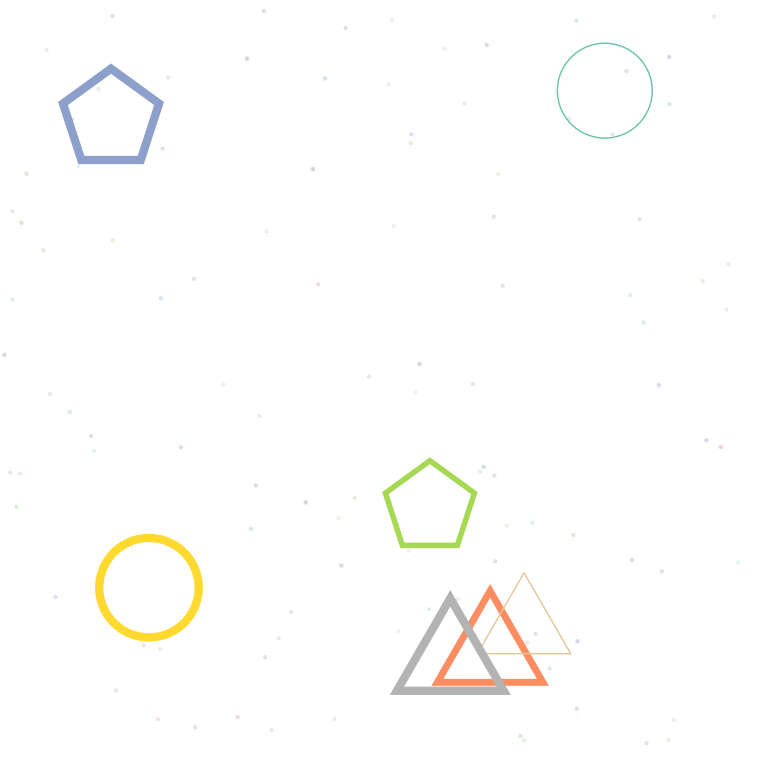[{"shape": "circle", "thickness": 0.5, "radius": 0.31, "center": [0.785, 0.882]}, {"shape": "triangle", "thickness": 2.5, "radius": 0.4, "center": [0.637, 0.153]}, {"shape": "pentagon", "thickness": 3, "radius": 0.33, "center": [0.144, 0.845]}, {"shape": "pentagon", "thickness": 2, "radius": 0.3, "center": [0.558, 0.341]}, {"shape": "circle", "thickness": 3, "radius": 0.32, "center": [0.193, 0.237]}, {"shape": "triangle", "thickness": 0.5, "radius": 0.35, "center": [0.681, 0.186]}, {"shape": "triangle", "thickness": 3, "radius": 0.4, "center": [0.585, 0.143]}]